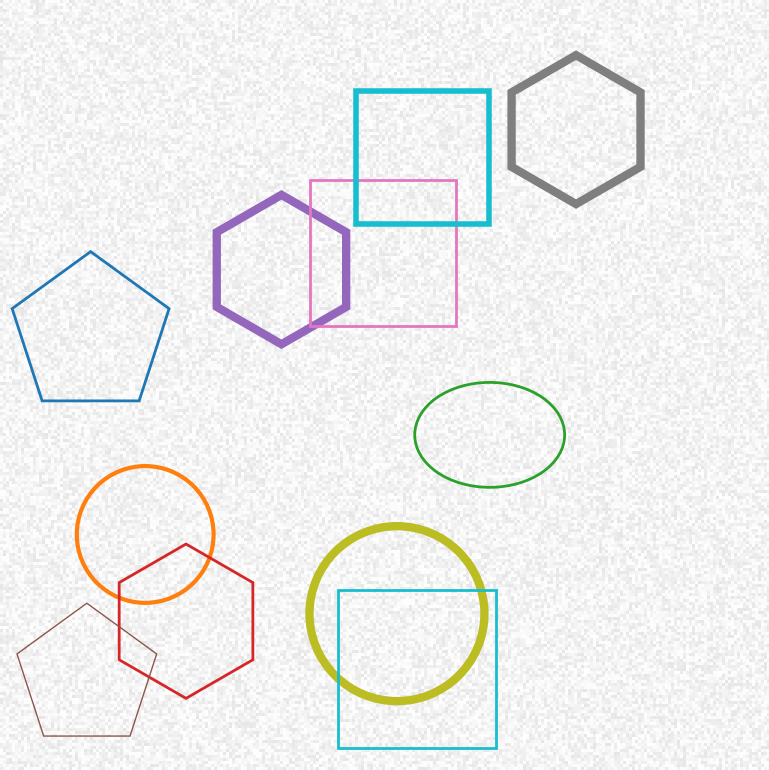[{"shape": "pentagon", "thickness": 1, "radius": 0.54, "center": [0.118, 0.566]}, {"shape": "circle", "thickness": 1.5, "radius": 0.44, "center": [0.189, 0.306]}, {"shape": "oval", "thickness": 1, "radius": 0.49, "center": [0.636, 0.435]}, {"shape": "hexagon", "thickness": 1, "radius": 0.5, "center": [0.242, 0.193]}, {"shape": "hexagon", "thickness": 3, "radius": 0.49, "center": [0.366, 0.65]}, {"shape": "pentagon", "thickness": 0.5, "radius": 0.48, "center": [0.113, 0.121]}, {"shape": "square", "thickness": 1, "radius": 0.47, "center": [0.498, 0.671]}, {"shape": "hexagon", "thickness": 3, "radius": 0.48, "center": [0.748, 0.832]}, {"shape": "circle", "thickness": 3, "radius": 0.57, "center": [0.516, 0.203]}, {"shape": "square", "thickness": 1, "radius": 0.51, "center": [0.542, 0.131]}, {"shape": "square", "thickness": 2, "radius": 0.43, "center": [0.548, 0.795]}]